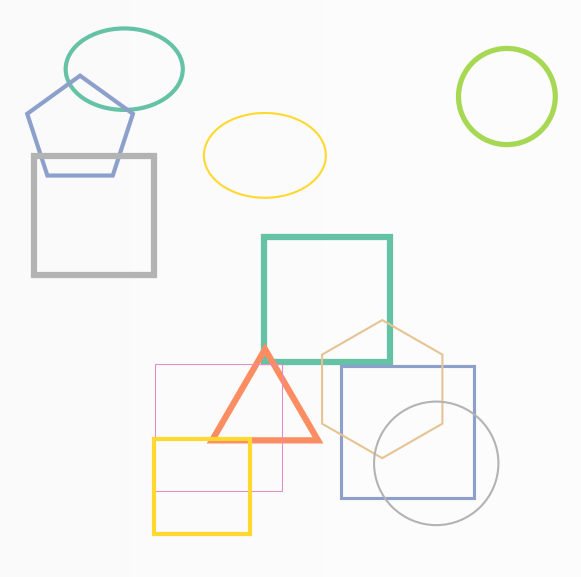[{"shape": "oval", "thickness": 2, "radius": 0.5, "center": [0.214, 0.879]}, {"shape": "square", "thickness": 3, "radius": 0.54, "center": [0.562, 0.481]}, {"shape": "triangle", "thickness": 3, "radius": 0.53, "center": [0.456, 0.289]}, {"shape": "square", "thickness": 1.5, "radius": 0.57, "center": [0.702, 0.251]}, {"shape": "pentagon", "thickness": 2, "radius": 0.48, "center": [0.138, 0.773]}, {"shape": "square", "thickness": 0.5, "radius": 0.55, "center": [0.376, 0.259]}, {"shape": "circle", "thickness": 2.5, "radius": 0.42, "center": [0.872, 0.832]}, {"shape": "oval", "thickness": 1, "radius": 0.52, "center": [0.456, 0.73]}, {"shape": "square", "thickness": 2, "radius": 0.41, "center": [0.348, 0.156]}, {"shape": "hexagon", "thickness": 1, "radius": 0.6, "center": [0.658, 0.325]}, {"shape": "square", "thickness": 3, "radius": 0.52, "center": [0.162, 0.625]}, {"shape": "circle", "thickness": 1, "radius": 0.53, "center": [0.751, 0.197]}]